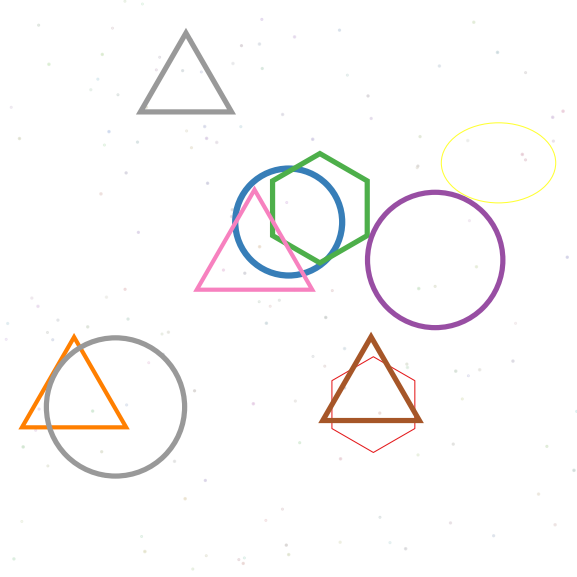[{"shape": "hexagon", "thickness": 0.5, "radius": 0.41, "center": [0.647, 0.299]}, {"shape": "circle", "thickness": 3, "radius": 0.46, "center": [0.5, 0.615]}, {"shape": "hexagon", "thickness": 2.5, "radius": 0.47, "center": [0.554, 0.639]}, {"shape": "circle", "thickness": 2.5, "radius": 0.59, "center": [0.754, 0.549]}, {"shape": "triangle", "thickness": 2, "radius": 0.52, "center": [0.128, 0.311]}, {"shape": "oval", "thickness": 0.5, "radius": 0.5, "center": [0.863, 0.717]}, {"shape": "triangle", "thickness": 2.5, "radius": 0.48, "center": [0.643, 0.319]}, {"shape": "triangle", "thickness": 2, "radius": 0.58, "center": [0.441, 0.555]}, {"shape": "triangle", "thickness": 2.5, "radius": 0.46, "center": [0.322, 0.851]}, {"shape": "circle", "thickness": 2.5, "radius": 0.6, "center": [0.2, 0.294]}]